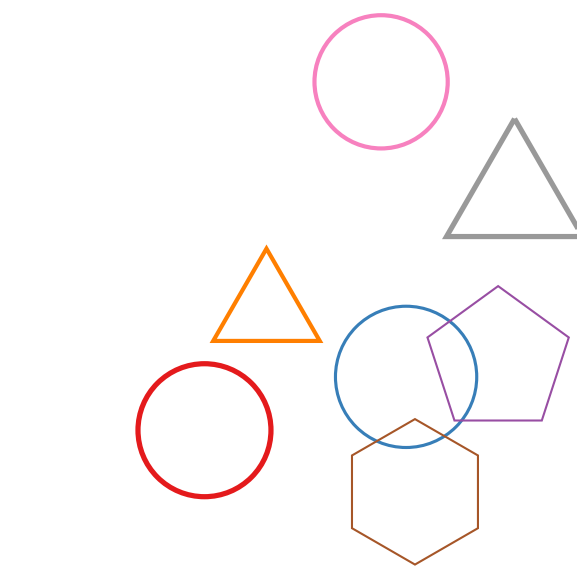[{"shape": "circle", "thickness": 2.5, "radius": 0.58, "center": [0.354, 0.254]}, {"shape": "circle", "thickness": 1.5, "radius": 0.61, "center": [0.703, 0.347]}, {"shape": "pentagon", "thickness": 1, "radius": 0.64, "center": [0.863, 0.375]}, {"shape": "triangle", "thickness": 2, "radius": 0.53, "center": [0.461, 0.462]}, {"shape": "hexagon", "thickness": 1, "radius": 0.63, "center": [0.719, 0.147]}, {"shape": "circle", "thickness": 2, "radius": 0.58, "center": [0.66, 0.857]}, {"shape": "triangle", "thickness": 2.5, "radius": 0.68, "center": [0.891, 0.658]}]